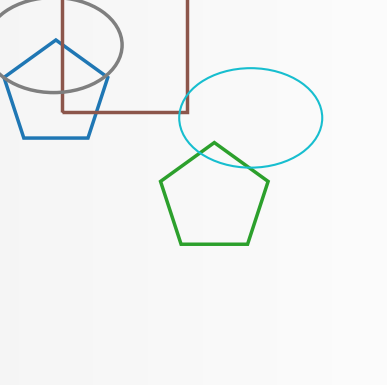[{"shape": "pentagon", "thickness": 2.5, "radius": 0.7, "center": [0.144, 0.755]}, {"shape": "pentagon", "thickness": 2.5, "radius": 0.73, "center": [0.553, 0.484]}, {"shape": "square", "thickness": 2.5, "radius": 0.81, "center": [0.322, 0.87]}, {"shape": "oval", "thickness": 2.5, "radius": 0.88, "center": [0.139, 0.883]}, {"shape": "oval", "thickness": 1.5, "radius": 0.92, "center": [0.647, 0.694]}]